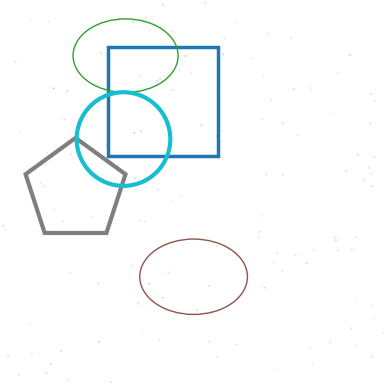[{"shape": "square", "thickness": 2.5, "radius": 0.71, "center": [0.424, 0.736]}, {"shape": "oval", "thickness": 1, "radius": 0.68, "center": [0.326, 0.855]}, {"shape": "oval", "thickness": 1, "radius": 0.7, "center": [0.503, 0.281]}, {"shape": "pentagon", "thickness": 3, "radius": 0.68, "center": [0.196, 0.505]}, {"shape": "circle", "thickness": 3, "radius": 0.61, "center": [0.321, 0.639]}]